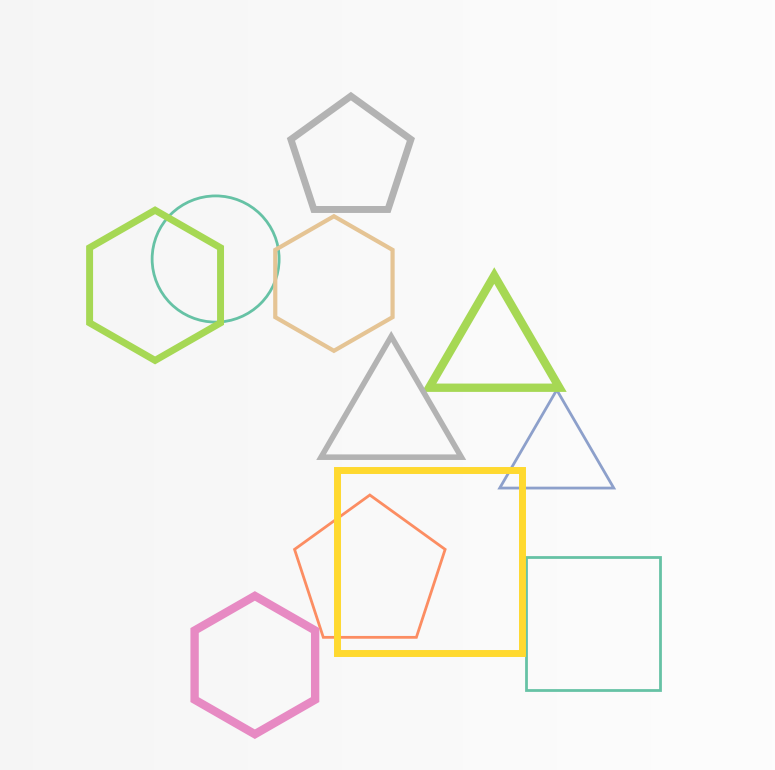[{"shape": "circle", "thickness": 1, "radius": 0.41, "center": [0.278, 0.664]}, {"shape": "square", "thickness": 1, "radius": 0.43, "center": [0.765, 0.19]}, {"shape": "pentagon", "thickness": 1, "radius": 0.51, "center": [0.477, 0.255]}, {"shape": "triangle", "thickness": 1, "radius": 0.42, "center": [0.718, 0.409]}, {"shape": "hexagon", "thickness": 3, "radius": 0.45, "center": [0.329, 0.136]}, {"shape": "triangle", "thickness": 3, "radius": 0.49, "center": [0.638, 0.545]}, {"shape": "hexagon", "thickness": 2.5, "radius": 0.49, "center": [0.2, 0.629]}, {"shape": "square", "thickness": 2.5, "radius": 0.6, "center": [0.555, 0.271]}, {"shape": "hexagon", "thickness": 1.5, "radius": 0.44, "center": [0.431, 0.632]}, {"shape": "triangle", "thickness": 2, "radius": 0.52, "center": [0.505, 0.459]}, {"shape": "pentagon", "thickness": 2.5, "radius": 0.41, "center": [0.453, 0.794]}]